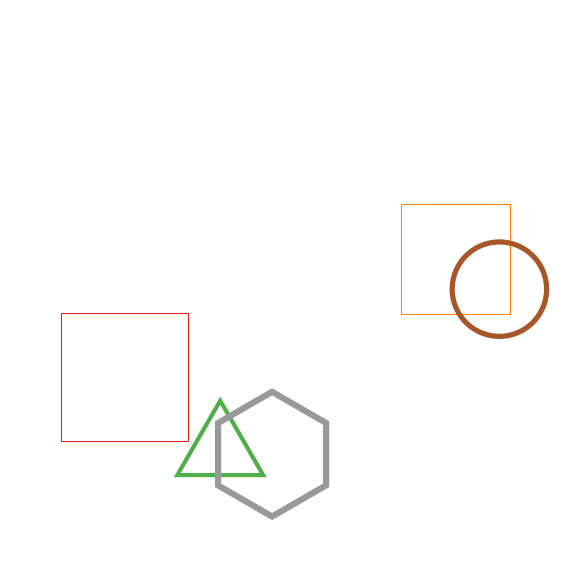[{"shape": "square", "thickness": 0.5, "radius": 0.55, "center": [0.215, 0.347]}, {"shape": "triangle", "thickness": 2, "radius": 0.43, "center": [0.381, 0.219]}, {"shape": "square", "thickness": 0.5, "radius": 0.47, "center": [0.788, 0.551]}, {"shape": "circle", "thickness": 2.5, "radius": 0.41, "center": [0.865, 0.498]}, {"shape": "hexagon", "thickness": 3, "radius": 0.54, "center": [0.471, 0.213]}]